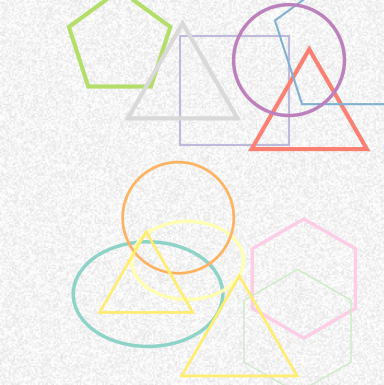[{"shape": "oval", "thickness": 2.5, "radius": 0.97, "center": [0.384, 0.236]}, {"shape": "oval", "thickness": 2.5, "radius": 0.73, "center": [0.487, 0.324]}, {"shape": "square", "thickness": 1.5, "radius": 0.71, "center": [0.609, 0.765]}, {"shape": "triangle", "thickness": 3, "radius": 0.86, "center": [0.803, 0.699]}, {"shape": "pentagon", "thickness": 1.5, "radius": 0.97, "center": [0.899, 0.887]}, {"shape": "circle", "thickness": 2, "radius": 0.72, "center": [0.463, 0.434]}, {"shape": "pentagon", "thickness": 3, "radius": 0.69, "center": [0.311, 0.887]}, {"shape": "hexagon", "thickness": 2.5, "radius": 0.77, "center": [0.789, 0.277]}, {"shape": "triangle", "thickness": 3, "radius": 0.82, "center": [0.474, 0.775]}, {"shape": "circle", "thickness": 2.5, "radius": 0.72, "center": [0.751, 0.844]}, {"shape": "hexagon", "thickness": 1, "radius": 0.8, "center": [0.773, 0.14]}, {"shape": "triangle", "thickness": 2, "radius": 0.87, "center": [0.622, 0.11]}, {"shape": "triangle", "thickness": 2, "radius": 0.7, "center": [0.38, 0.258]}]